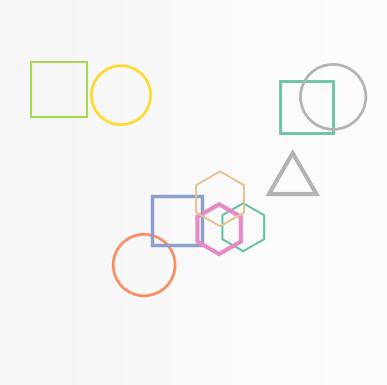[{"shape": "square", "thickness": 2, "radius": 0.34, "center": [0.791, 0.722]}, {"shape": "hexagon", "thickness": 1.5, "radius": 0.31, "center": [0.628, 0.41]}, {"shape": "circle", "thickness": 2, "radius": 0.4, "center": [0.372, 0.312]}, {"shape": "square", "thickness": 2.5, "radius": 0.32, "center": [0.457, 0.427]}, {"shape": "hexagon", "thickness": 3, "radius": 0.32, "center": [0.566, 0.405]}, {"shape": "square", "thickness": 1.5, "radius": 0.36, "center": [0.153, 0.767]}, {"shape": "circle", "thickness": 2, "radius": 0.38, "center": [0.312, 0.753]}, {"shape": "hexagon", "thickness": 1.5, "radius": 0.36, "center": [0.568, 0.484]}, {"shape": "triangle", "thickness": 3, "radius": 0.35, "center": [0.755, 0.531]}, {"shape": "circle", "thickness": 2, "radius": 0.42, "center": [0.86, 0.748]}]